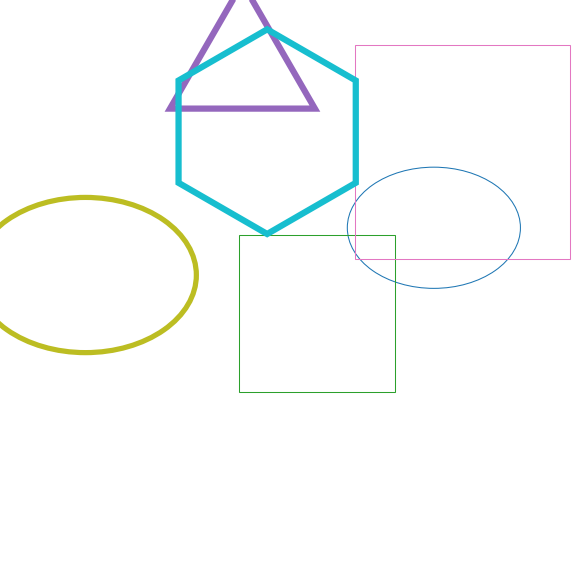[{"shape": "oval", "thickness": 0.5, "radius": 0.75, "center": [0.751, 0.605]}, {"shape": "square", "thickness": 0.5, "radius": 0.68, "center": [0.549, 0.457]}, {"shape": "triangle", "thickness": 3, "radius": 0.72, "center": [0.42, 0.883]}, {"shape": "square", "thickness": 0.5, "radius": 0.93, "center": [0.801, 0.736]}, {"shape": "oval", "thickness": 2.5, "radius": 0.96, "center": [0.148, 0.523]}, {"shape": "hexagon", "thickness": 3, "radius": 0.89, "center": [0.463, 0.771]}]